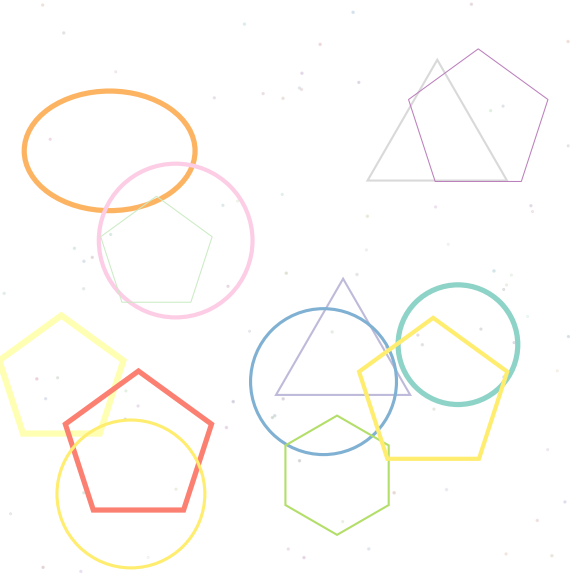[{"shape": "circle", "thickness": 2.5, "radius": 0.52, "center": [0.793, 0.402]}, {"shape": "pentagon", "thickness": 3, "radius": 0.57, "center": [0.106, 0.34]}, {"shape": "triangle", "thickness": 1, "radius": 0.67, "center": [0.594, 0.382]}, {"shape": "pentagon", "thickness": 2.5, "radius": 0.67, "center": [0.24, 0.224]}, {"shape": "circle", "thickness": 1.5, "radius": 0.63, "center": [0.56, 0.338]}, {"shape": "oval", "thickness": 2.5, "radius": 0.74, "center": [0.19, 0.738]}, {"shape": "hexagon", "thickness": 1, "radius": 0.52, "center": [0.584, 0.176]}, {"shape": "circle", "thickness": 2, "radius": 0.67, "center": [0.304, 0.583]}, {"shape": "triangle", "thickness": 1, "radius": 0.7, "center": [0.757, 0.756]}, {"shape": "pentagon", "thickness": 0.5, "radius": 0.63, "center": [0.828, 0.788]}, {"shape": "pentagon", "thickness": 0.5, "radius": 0.51, "center": [0.271, 0.558]}, {"shape": "pentagon", "thickness": 2, "radius": 0.67, "center": [0.75, 0.314]}, {"shape": "circle", "thickness": 1.5, "radius": 0.64, "center": [0.227, 0.144]}]